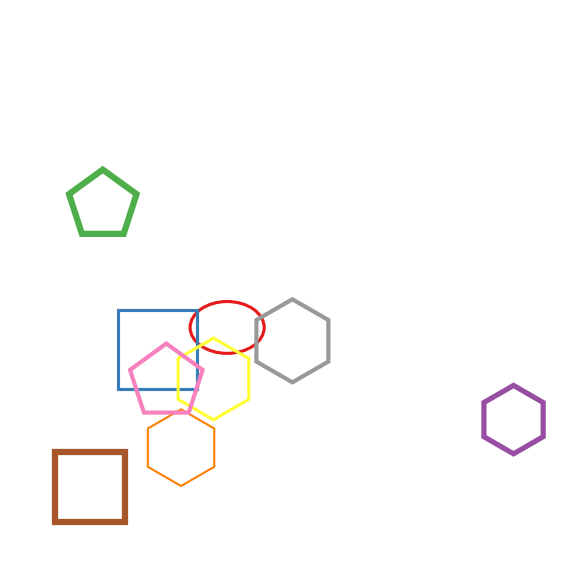[{"shape": "oval", "thickness": 1.5, "radius": 0.32, "center": [0.393, 0.432]}, {"shape": "square", "thickness": 1.5, "radius": 0.34, "center": [0.273, 0.393]}, {"shape": "pentagon", "thickness": 3, "radius": 0.31, "center": [0.178, 0.644]}, {"shape": "hexagon", "thickness": 2.5, "radius": 0.3, "center": [0.889, 0.273]}, {"shape": "hexagon", "thickness": 1, "radius": 0.33, "center": [0.314, 0.224]}, {"shape": "hexagon", "thickness": 1.5, "radius": 0.35, "center": [0.37, 0.343]}, {"shape": "square", "thickness": 3, "radius": 0.3, "center": [0.156, 0.157]}, {"shape": "pentagon", "thickness": 2, "radius": 0.33, "center": [0.288, 0.338]}, {"shape": "hexagon", "thickness": 2, "radius": 0.36, "center": [0.506, 0.409]}]